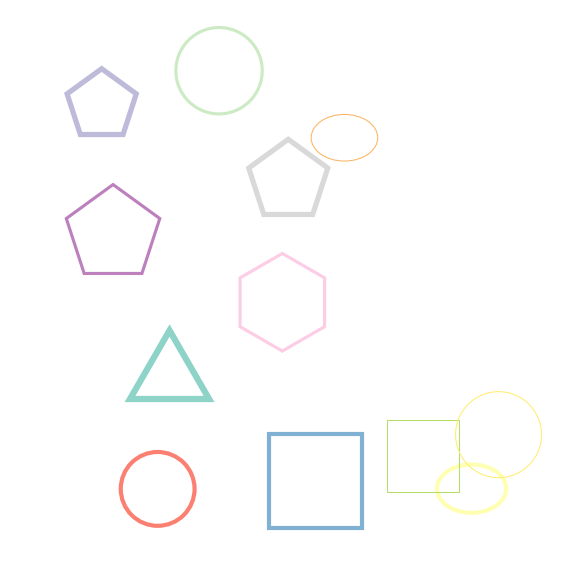[{"shape": "triangle", "thickness": 3, "radius": 0.4, "center": [0.294, 0.348]}, {"shape": "oval", "thickness": 2, "radius": 0.3, "center": [0.817, 0.153]}, {"shape": "pentagon", "thickness": 2.5, "radius": 0.31, "center": [0.176, 0.817]}, {"shape": "circle", "thickness": 2, "radius": 0.32, "center": [0.273, 0.153]}, {"shape": "square", "thickness": 2, "radius": 0.41, "center": [0.546, 0.166]}, {"shape": "oval", "thickness": 0.5, "radius": 0.29, "center": [0.596, 0.761]}, {"shape": "square", "thickness": 0.5, "radius": 0.31, "center": [0.733, 0.209]}, {"shape": "hexagon", "thickness": 1.5, "radius": 0.42, "center": [0.489, 0.476]}, {"shape": "pentagon", "thickness": 2.5, "radius": 0.36, "center": [0.499, 0.686]}, {"shape": "pentagon", "thickness": 1.5, "radius": 0.43, "center": [0.196, 0.594]}, {"shape": "circle", "thickness": 1.5, "radius": 0.37, "center": [0.379, 0.877]}, {"shape": "circle", "thickness": 0.5, "radius": 0.37, "center": [0.863, 0.246]}]